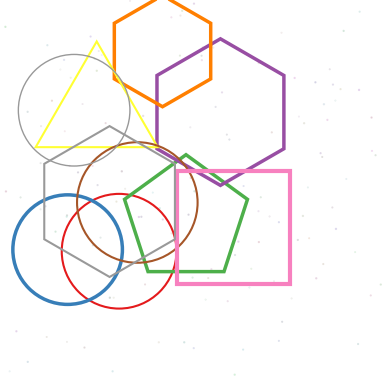[{"shape": "circle", "thickness": 1.5, "radius": 0.74, "center": [0.309, 0.347]}, {"shape": "circle", "thickness": 2.5, "radius": 0.71, "center": [0.176, 0.352]}, {"shape": "pentagon", "thickness": 2.5, "radius": 0.84, "center": [0.483, 0.43]}, {"shape": "hexagon", "thickness": 2.5, "radius": 0.95, "center": [0.573, 0.709]}, {"shape": "hexagon", "thickness": 2.5, "radius": 0.72, "center": [0.422, 0.867]}, {"shape": "triangle", "thickness": 1.5, "radius": 0.92, "center": [0.251, 0.709]}, {"shape": "circle", "thickness": 1.5, "radius": 0.78, "center": [0.357, 0.474]}, {"shape": "square", "thickness": 3, "radius": 0.73, "center": [0.605, 0.408]}, {"shape": "hexagon", "thickness": 1.5, "radius": 0.98, "center": [0.285, 0.477]}, {"shape": "circle", "thickness": 1, "radius": 0.72, "center": [0.193, 0.714]}]